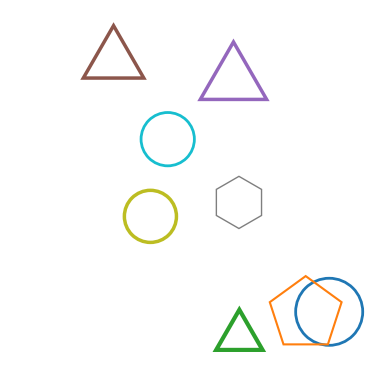[{"shape": "circle", "thickness": 2, "radius": 0.44, "center": [0.855, 0.19]}, {"shape": "pentagon", "thickness": 1.5, "radius": 0.49, "center": [0.794, 0.185]}, {"shape": "triangle", "thickness": 3, "radius": 0.35, "center": [0.622, 0.126]}, {"shape": "triangle", "thickness": 2.5, "radius": 0.5, "center": [0.606, 0.791]}, {"shape": "triangle", "thickness": 2.5, "radius": 0.45, "center": [0.295, 0.843]}, {"shape": "hexagon", "thickness": 1, "radius": 0.34, "center": [0.621, 0.474]}, {"shape": "circle", "thickness": 2.5, "radius": 0.34, "center": [0.391, 0.438]}, {"shape": "circle", "thickness": 2, "radius": 0.35, "center": [0.436, 0.639]}]